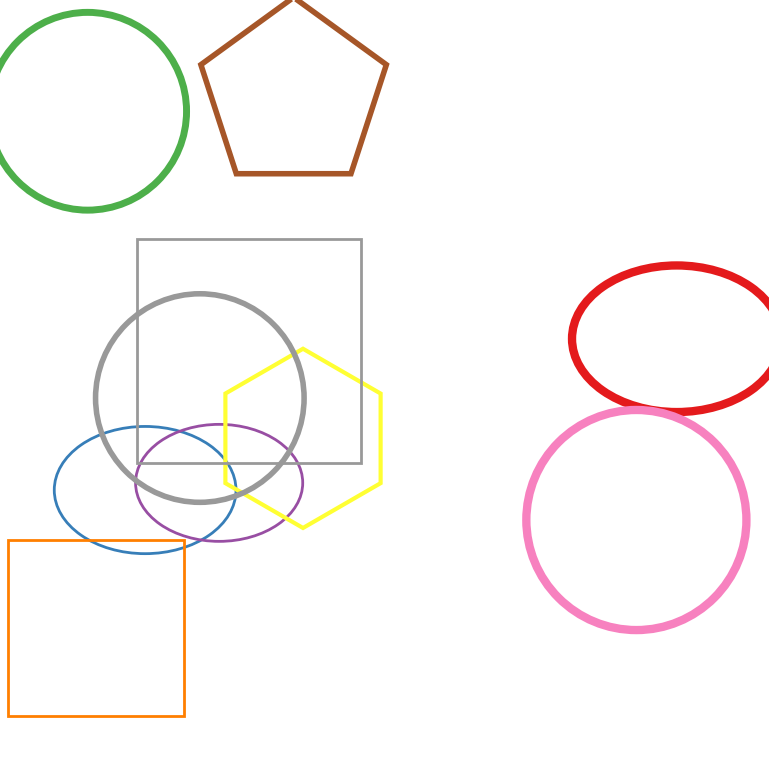[{"shape": "oval", "thickness": 3, "radius": 0.68, "center": [0.879, 0.56]}, {"shape": "oval", "thickness": 1, "radius": 0.59, "center": [0.188, 0.364]}, {"shape": "circle", "thickness": 2.5, "radius": 0.64, "center": [0.114, 0.856]}, {"shape": "oval", "thickness": 1, "radius": 0.54, "center": [0.285, 0.373]}, {"shape": "square", "thickness": 1, "radius": 0.57, "center": [0.124, 0.185]}, {"shape": "hexagon", "thickness": 1.5, "radius": 0.58, "center": [0.394, 0.431]}, {"shape": "pentagon", "thickness": 2, "radius": 0.63, "center": [0.381, 0.877]}, {"shape": "circle", "thickness": 3, "radius": 0.71, "center": [0.826, 0.325]}, {"shape": "circle", "thickness": 2, "radius": 0.68, "center": [0.26, 0.483]}, {"shape": "square", "thickness": 1, "radius": 0.73, "center": [0.323, 0.544]}]